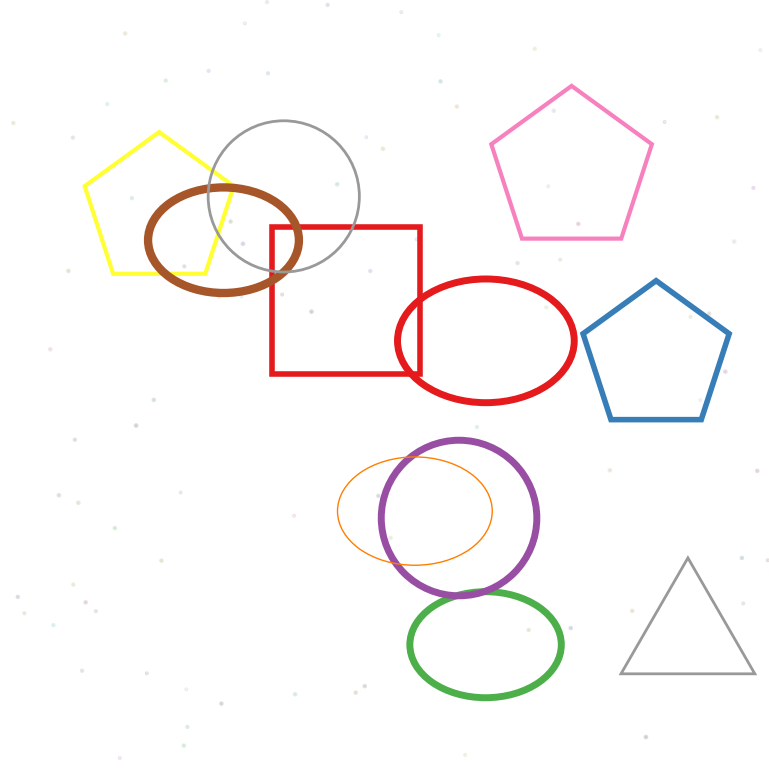[{"shape": "square", "thickness": 2, "radius": 0.48, "center": [0.449, 0.609]}, {"shape": "oval", "thickness": 2.5, "radius": 0.57, "center": [0.631, 0.557]}, {"shape": "pentagon", "thickness": 2, "radius": 0.5, "center": [0.852, 0.536]}, {"shape": "oval", "thickness": 2.5, "radius": 0.49, "center": [0.631, 0.163]}, {"shape": "circle", "thickness": 2.5, "radius": 0.51, "center": [0.596, 0.327]}, {"shape": "oval", "thickness": 0.5, "radius": 0.5, "center": [0.539, 0.336]}, {"shape": "pentagon", "thickness": 1.5, "radius": 0.51, "center": [0.207, 0.727]}, {"shape": "oval", "thickness": 3, "radius": 0.49, "center": [0.29, 0.688]}, {"shape": "pentagon", "thickness": 1.5, "radius": 0.55, "center": [0.742, 0.779]}, {"shape": "circle", "thickness": 1, "radius": 0.49, "center": [0.369, 0.745]}, {"shape": "triangle", "thickness": 1, "radius": 0.5, "center": [0.893, 0.175]}]